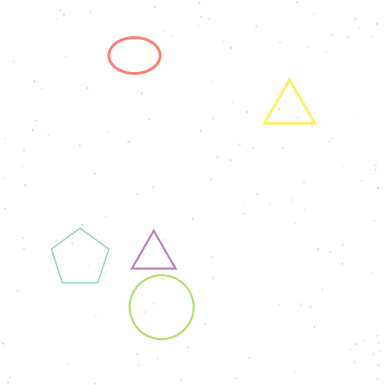[{"shape": "pentagon", "thickness": 1, "radius": 0.39, "center": [0.208, 0.329]}, {"shape": "oval", "thickness": 2, "radius": 0.33, "center": [0.349, 0.856]}, {"shape": "circle", "thickness": 1.5, "radius": 0.42, "center": [0.42, 0.202]}, {"shape": "triangle", "thickness": 1.5, "radius": 0.33, "center": [0.399, 0.335]}, {"shape": "triangle", "thickness": 2, "radius": 0.38, "center": [0.752, 0.717]}]